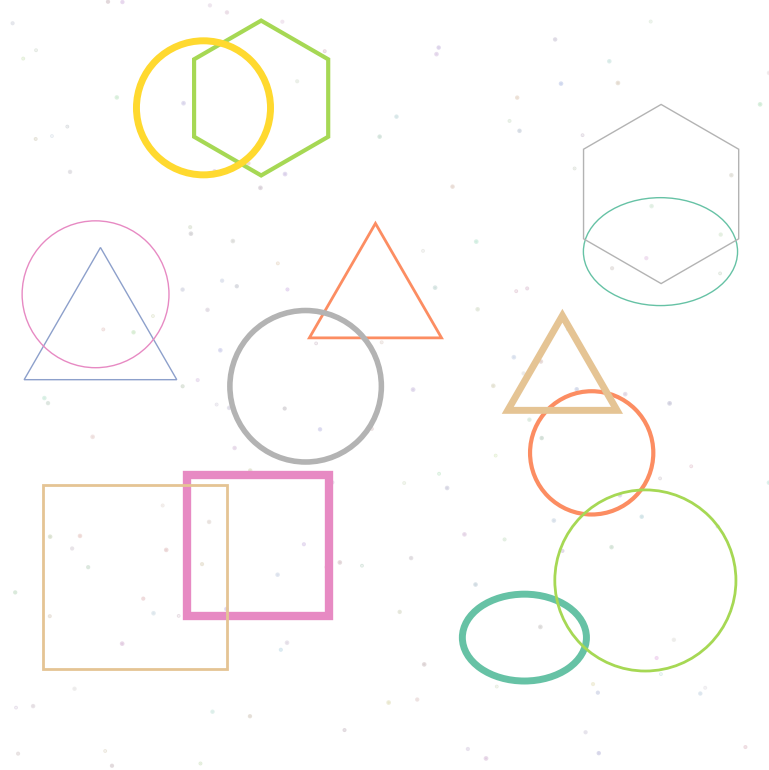[{"shape": "oval", "thickness": 0.5, "radius": 0.5, "center": [0.858, 0.673]}, {"shape": "oval", "thickness": 2.5, "radius": 0.4, "center": [0.681, 0.172]}, {"shape": "triangle", "thickness": 1, "radius": 0.5, "center": [0.488, 0.611]}, {"shape": "circle", "thickness": 1.5, "radius": 0.4, "center": [0.768, 0.412]}, {"shape": "triangle", "thickness": 0.5, "radius": 0.57, "center": [0.13, 0.564]}, {"shape": "square", "thickness": 3, "radius": 0.46, "center": [0.335, 0.292]}, {"shape": "circle", "thickness": 0.5, "radius": 0.48, "center": [0.124, 0.618]}, {"shape": "circle", "thickness": 1, "radius": 0.59, "center": [0.838, 0.246]}, {"shape": "hexagon", "thickness": 1.5, "radius": 0.5, "center": [0.339, 0.873]}, {"shape": "circle", "thickness": 2.5, "radius": 0.44, "center": [0.264, 0.86]}, {"shape": "square", "thickness": 1, "radius": 0.6, "center": [0.175, 0.25]}, {"shape": "triangle", "thickness": 2.5, "radius": 0.41, "center": [0.73, 0.508]}, {"shape": "circle", "thickness": 2, "radius": 0.49, "center": [0.397, 0.498]}, {"shape": "hexagon", "thickness": 0.5, "radius": 0.58, "center": [0.859, 0.748]}]